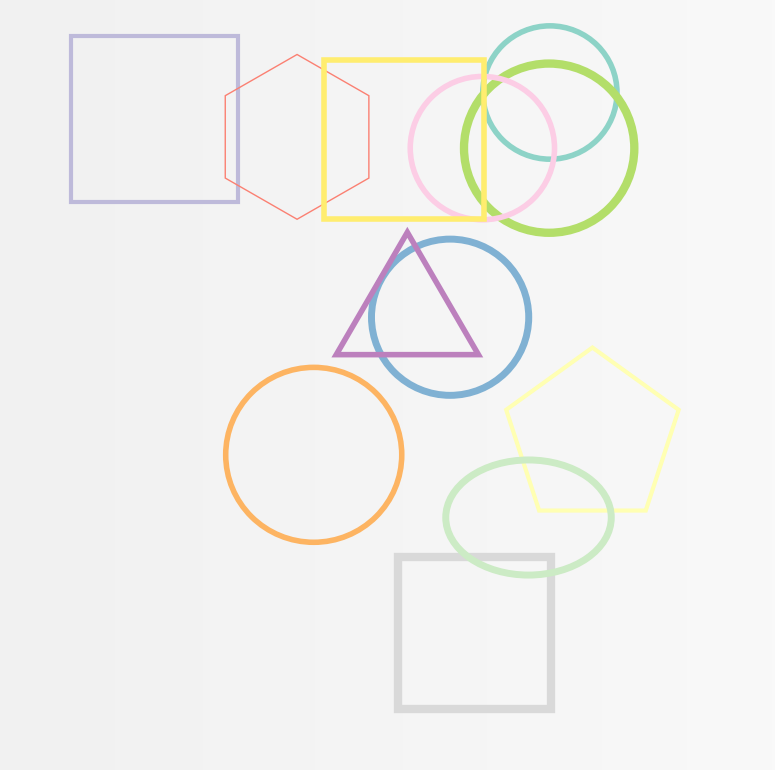[{"shape": "circle", "thickness": 2, "radius": 0.43, "center": [0.71, 0.88]}, {"shape": "pentagon", "thickness": 1.5, "radius": 0.59, "center": [0.764, 0.432]}, {"shape": "square", "thickness": 1.5, "radius": 0.54, "center": [0.2, 0.845]}, {"shape": "hexagon", "thickness": 0.5, "radius": 0.53, "center": [0.383, 0.822]}, {"shape": "circle", "thickness": 2.5, "radius": 0.51, "center": [0.581, 0.588]}, {"shape": "circle", "thickness": 2, "radius": 0.57, "center": [0.405, 0.409]}, {"shape": "circle", "thickness": 3, "radius": 0.55, "center": [0.709, 0.808]}, {"shape": "circle", "thickness": 2, "radius": 0.47, "center": [0.622, 0.808]}, {"shape": "square", "thickness": 3, "radius": 0.49, "center": [0.613, 0.178]}, {"shape": "triangle", "thickness": 2, "radius": 0.53, "center": [0.526, 0.592]}, {"shape": "oval", "thickness": 2.5, "radius": 0.53, "center": [0.682, 0.328]}, {"shape": "square", "thickness": 2, "radius": 0.52, "center": [0.521, 0.818]}]